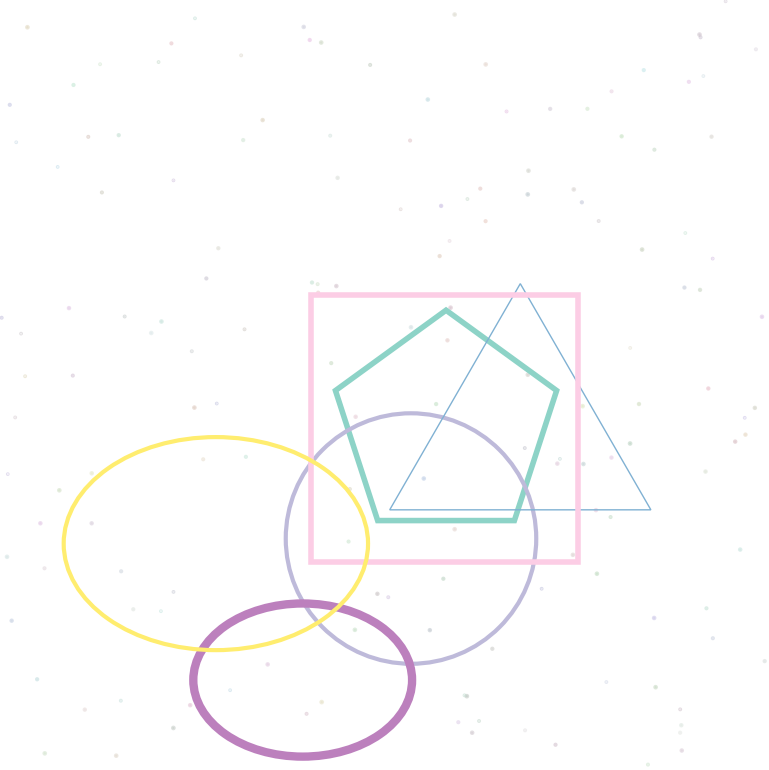[{"shape": "pentagon", "thickness": 2, "radius": 0.76, "center": [0.579, 0.446]}, {"shape": "circle", "thickness": 1.5, "radius": 0.81, "center": [0.534, 0.301]}, {"shape": "triangle", "thickness": 0.5, "radius": 0.98, "center": [0.676, 0.436]}, {"shape": "square", "thickness": 2, "radius": 0.87, "center": [0.577, 0.444]}, {"shape": "oval", "thickness": 3, "radius": 0.71, "center": [0.393, 0.117]}, {"shape": "oval", "thickness": 1.5, "radius": 0.99, "center": [0.28, 0.294]}]